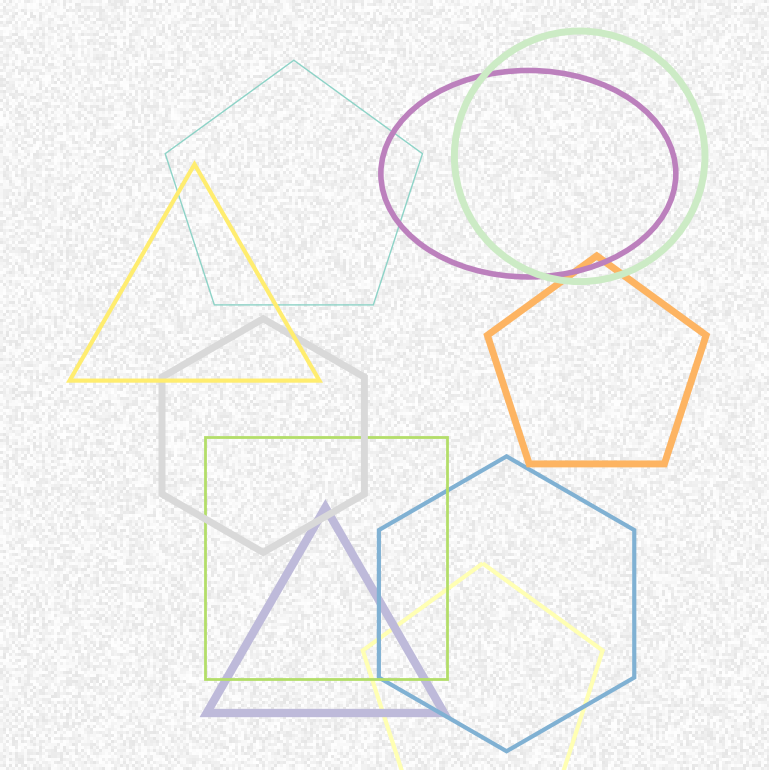[{"shape": "pentagon", "thickness": 0.5, "radius": 0.88, "center": [0.382, 0.746]}, {"shape": "pentagon", "thickness": 1.5, "radius": 0.82, "center": [0.627, 0.105]}, {"shape": "triangle", "thickness": 3, "radius": 0.89, "center": [0.423, 0.163]}, {"shape": "hexagon", "thickness": 1.5, "radius": 0.96, "center": [0.658, 0.216]}, {"shape": "pentagon", "thickness": 2.5, "radius": 0.75, "center": [0.775, 0.518]}, {"shape": "square", "thickness": 1, "radius": 0.79, "center": [0.424, 0.275]}, {"shape": "hexagon", "thickness": 2.5, "radius": 0.76, "center": [0.342, 0.434]}, {"shape": "oval", "thickness": 2, "radius": 0.96, "center": [0.686, 0.774]}, {"shape": "circle", "thickness": 2.5, "radius": 0.81, "center": [0.753, 0.797]}, {"shape": "triangle", "thickness": 1.5, "radius": 0.94, "center": [0.253, 0.599]}]